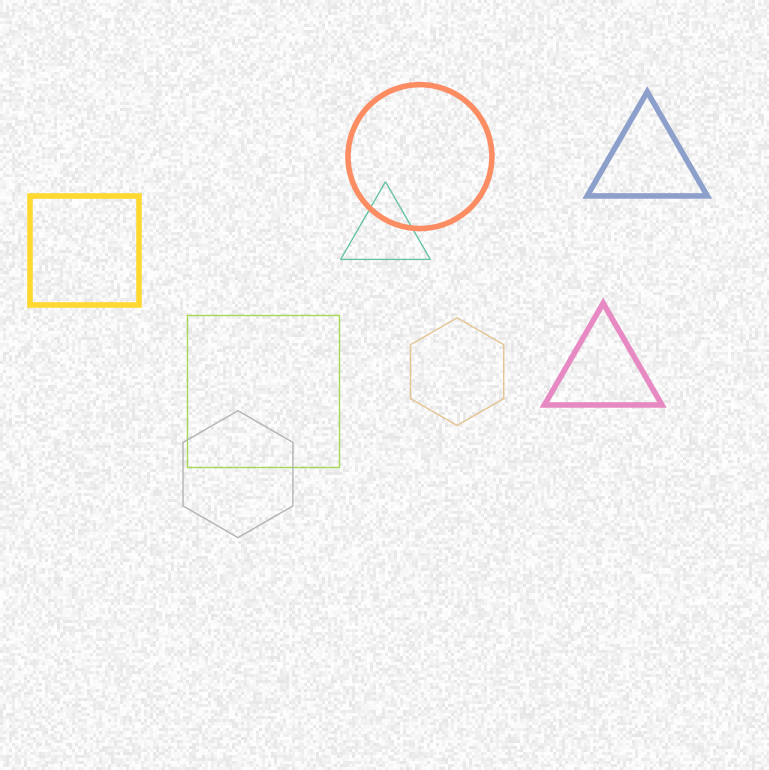[{"shape": "triangle", "thickness": 0.5, "radius": 0.34, "center": [0.501, 0.697]}, {"shape": "circle", "thickness": 2, "radius": 0.47, "center": [0.545, 0.797]}, {"shape": "triangle", "thickness": 2, "radius": 0.45, "center": [0.841, 0.791]}, {"shape": "triangle", "thickness": 2, "radius": 0.44, "center": [0.783, 0.518]}, {"shape": "square", "thickness": 0.5, "radius": 0.49, "center": [0.342, 0.492]}, {"shape": "square", "thickness": 2, "radius": 0.35, "center": [0.11, 0.675]}, {"shape": "hexagon", "thickness": 0.5, "radius": 0.35, "center": [0.594, 0.517]}, {"shape": "hexagon", "thickness": 0.5, "radius": 0.41, "center": [0.309, 0.384]}]